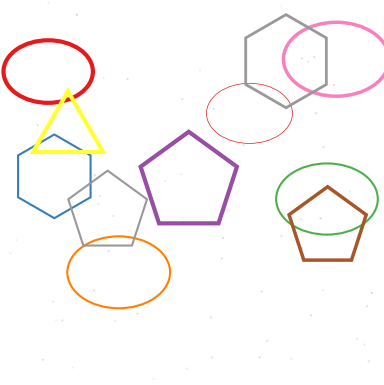[{"shape": "oval", "thickness": 0.5, "radius": 0.56, "center": [0.648, 0.706]}, {"shape": "oval", "thickness": 3, "radius": 0.58, "center": [0.125, 0.814]}, {"shape": "hexagon", "thickness": 1.5, "radius": 0.54, "center": [0.141, 0.542]}, {"shape": "oval", "thickness": 1.5, "radius": 0.66, "center": [0.849, 0.483]}, {"shape": "pentagon", "thickness": 3, "radius": 0.66, "center": [0.49, 0.526]}, {"shape": "oval", "thickness": 1.5, "radius": 0.67, "center": [0.308, 0.293]}, {"shape": "triangle", "thickness": 3, "radius": 0.52, "center": [0.177, 0.658]}, {"shape": "pentagon", "thickness": 2.5, "radius": 0.53, "center": [0.851, 0.41]}, {"shape": "oval", "thickness": 2.5, "radius": 0.69, "center": [0.873, 0.846]}, {"shape": "hexagon", "thickness": 2, "radius": 0.6, "center": [0.743, 0.841]}, {"shape": "pentagon", "thickness": 1.5, "radius": 0.54, "center": [0.28, 0.449]}]